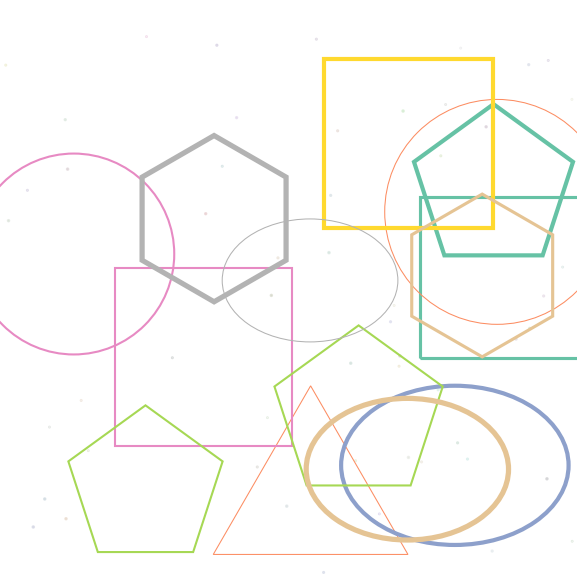[{"shape": "pentagon", "thickness": 2, "radius": 0.72, "center": [0.855, 0.674]}, {"shape": "square", "thickness": 1.5, "radius": 0.7, "center": [0.867, 0.519]}, {"shape": "circle", "thickness": 0.5, "radius": 0.97, "center": [0.861, 0.632]}, {"shape": "triangle", "thickness": 0.5, "radius": 0.97, "center": [0.538, 0.136]}, {"shape": "oval", "thickness": 2, "radius": 0.98, "center": [0.788, 0.193]}, {"shape": "square", "thickness": 1, "radius": 0.77, "center": [0.352, 0.381]}, {"shape": "circle", "thickness": 1, "radius": 0.87, "center": [0.128, 0.559]}, {"shape": "pentagon", "thickness": 1, "radius": 0.77, "center": [0.621, 0.282]}, {"shape": "pentagon", "thickness": 1, "radius": 0.7, "center": [0.252, 0.157]}, {"shape": "square", "thickness": 2, "radius": 0.73, "center": [0.708, 0.751]}, {"shape": "hexagon", "thickness": 1.5, "radius": 0.7, "center": [0.835, 0.522]}, {"shape": "oval", "thickness": 2.5, "radius": 0.88, "center": [0.705, 0.187]}, {"shape": "hexagon", "thickness": 2.5, "radius": 0.72, "center": [0.371, 0.62]}, {"shape": "oval", "thickness": 0.5, "radius": 0.76, "center": [0.537, 0.514]}]